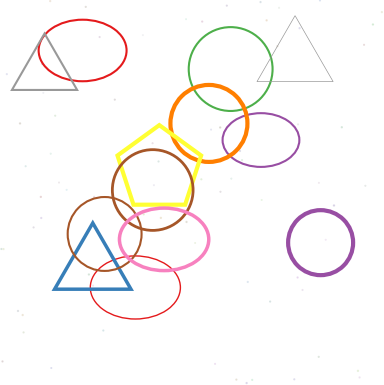[{"shape": "oval", "thickness": 1.5, "radius": 0.57, "center": [0.215, 0.869]}, {"shape": "oval", "thickness": 1, "radius": 0.59, "center": [0.352, 0.253]}, {"shape": "triangle", "thickness": 2.5, "radius": 0.57, "center": [0.241, 0.306]}, {"shape": "circle", "thickness": 1.5, "radius": 0.54, "center": [0.599, 0.821]}, {"shape": "oval", "thickness": 1.5, "radius": 0.5, "center": [0.678, 0.636]}, {"shape": "circle", "thickness": 3, "radius": 0.42, "center": [0.833, 0.37]}, {"shape": "circle", "thickness": 3, "radius": 0.5, "center": [0.543, 0.679]}, {"shape": "pentagon", "thickness": 3, "radius": 0.57, "center": [0.414, 0.561]}, {"shape": "circle", "thickness": 2, "radius": 0.52, "center": [0.397, 0.506]}, {"shape": "circle", "thickness": 1.5, "radius": 0.48, "center": [0.272, 0.392]}, {"shape": "oval", "thickness": 2.5, "radius": 0.58, "center": [0.426, 0.378]}, {"shape": "triangle", "thickness": 1.5, "radius": 0.49, "center": [0.116, 0.815]}, {"shape": "triangle", "thickness": 0.5, "radius": 0.57, "center": [0.766, 0.845]}]